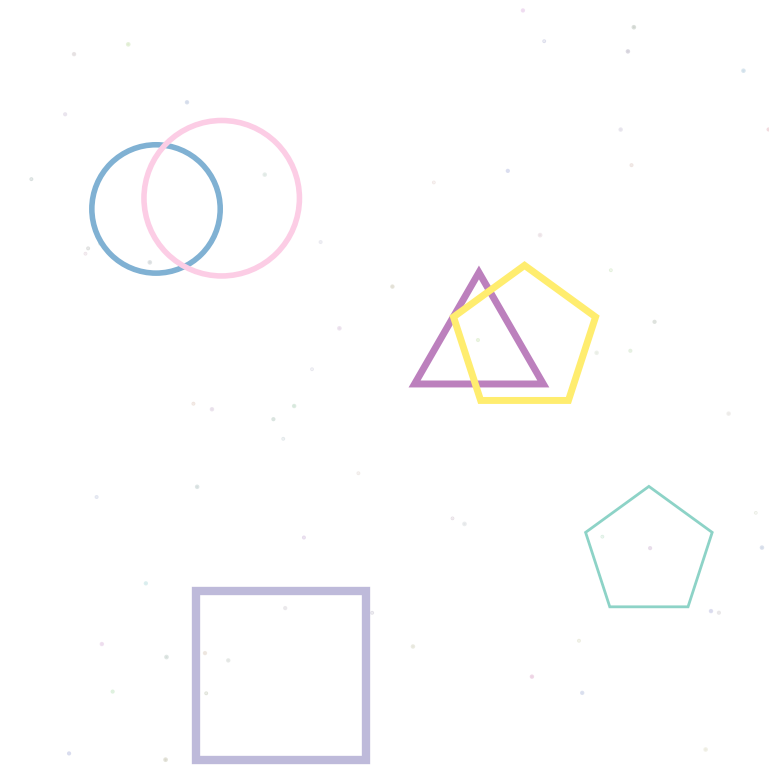[{"shape": "pentagon", "thickness": 1, "radius": 0.43, "center": [0.843, 0.282]}, {"shape": "square", "thickness": 3, "radius": 0.55, "center": [0.365, 0.123]}, {"shape": "circle", "thickness": 2, "radius": 0.42, "center": [0.203, 0.729]}, {"shape": "circle", "thickness": 2, "radius": 0.5, "center": [0.288, 0.743]}, {"shape": "triangle", "thickness": 2.5, "radius": 0.48, "center": [0.622, 0.55]}, {"shape": "pentagon", "thickness": 2.5, "radius": 0.48, "center": [0.681, 0.558]}]